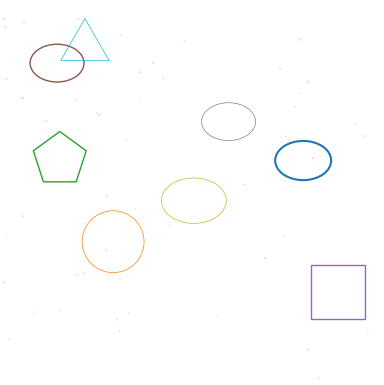[{"shape": "oval", "thickness": 1.5, "radius": 0.36, "center": [0.787, 0.583]}, {"shape": "circle", "thickness": 0.5, "radius": 0.4, "center": [0.294, 0.372]}, {"shape": "pentagon", "thickness": 1, "radius": 0.36, "center": [0.155, 0.586]}, {"shape": "square", "thickness": 1, "radius": 0.35, "center": [0.877, 0.241]}, {"shape": "oval", "thickness": 1, "radius": 0.35, "center": [0.148, 0.836]}, {"shape": "oval", "thickness": 0.5, "radius": 0.35, "center": [0.594, 0.684]}, {"shape": "oval", "thickness": 0.5, "radius": 0.42, "center": [0.503, 0.479]}, {"shape": "triangle", "thickness": 0.5, "radius": 0.36, "center": [0.221, 0.879]}]